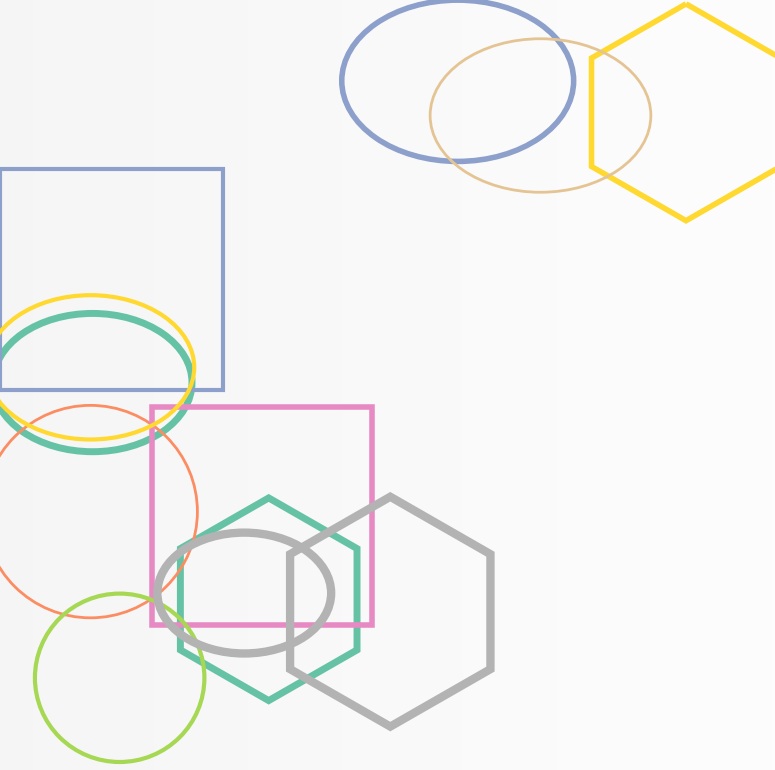[{"shape": "hexagon", "thickness": 2.5, "radius": 0.66, "center": [0.347, 0.222]}, {"shape": "oval", "thickness": 2.5, "radius": 0.64, "center": [0.119, 0.503]}, {"shape": "circle", "thickness": 1, "radius": 0.69, "center": [0.117, 0.336]}, {"shape": "oval", "thickness": 2, "radius": 0.75, "center": [0.591, 0.895]}, {"shape": "square", "thickness": 1.5, "radius": 0.72, "center": [0.144, 0.637]}, {"shape": "square", "thickness": 2, "radius": 0.71, "center": [0.338, 0.33]}, {"shape": "circle", "thickness": 1.5, "radius": 0.55, "center": [0.154, 0.12]}, {"shape": "oval", "thickness": 1.5, "radius": 0.67, "center": [0.117, 0.523]}, {"shape": "hexagon", "thickness": 2, "radius": 0.7, "center": [0.885, 0.854]}, {"shape": "oval", "thickness": 1, "radius": 0.71, "center": [0.697, 0.85]}, {"shape": "hexagon", "thickness": 3, "radius": 0.75, "center": [0.504, 0.206]}, {"shape": "oval", "thickness": 3, "radius": 0.56, "center": [0.315, 0.23]}]